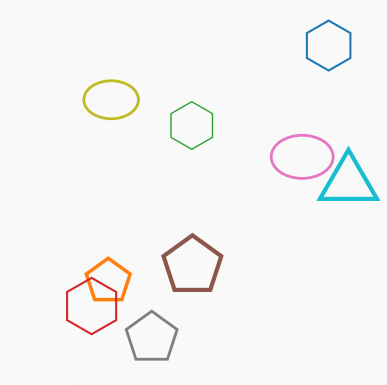[{"shape": "hexagon", "thickness": 1.5, "radius": 0.32, "center": [0.848, 0.882]}, {"shape": "pentagon", "thickness": 2.5, "radius": 0.3, "center": [0.279, 0.27]}, {"shape": "hexagon", "thickness": 1, "radius": 0.31, "center": [0.495, 0.674]}, {"shape": "hexagon", "thickness": 1.5, "radius": 0.37, "center": [0.236, 0.205]}, {"shape": "pentagon", "thickness": 3, "radius": 0.39, "center": [0.497, 0.31]}, {"shape": "oval", "thickness": 2, "radius": 0.4, "center": [0.78, 0.593]}, {"shape": "pentagon", "thickness": 2, "radius": 0.35, "center": [0.391, 0.123]}, {"shape": "oval", "thickness": 2, "radius": 0.35, "center": [0.287, 0.741]}, {"shape": "triangle", "thickness": 3, "radius": 0.43, "center": [0.899, 0.526]}]